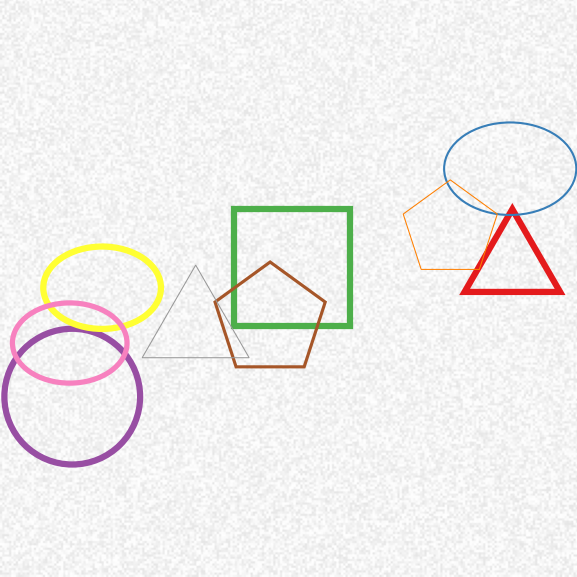[{"shape": "triangle", "thickness": 3, "radius": 0.48, "center": [0.887, 0.541]}, {"shape": "oval", "thickness": 1, "radius": 0.57, "center": [0.883, 0.707]}, {"shape": "square", "thickness": 3, "radius": 0.51, "center": [0.506, 0.536]}, {"shape": "circle", "thickness": 3, "radius": 0.59, "center": [0.125, 0.312]}, {"shape": "pentagon", "thickness": 0.5, "radius": 0.43, "center": [0.78, 0.602]}, {"shape": "oval", "thickness": 3, "radius": 0.51, "center": [0.177, 0.501]}, {"shape": "pentagon", "thickness": 1.5, "radius": 0.5, "center": [0.468, 0.445]}, {"shape": "oval", "thickness": 2.5, "radius": 0.5, "center": [0.121, 0.405]}, {"shape": "triangle", "thickness": 0.5, "radius": 0.53, "center": [0.339, 0.433]}]